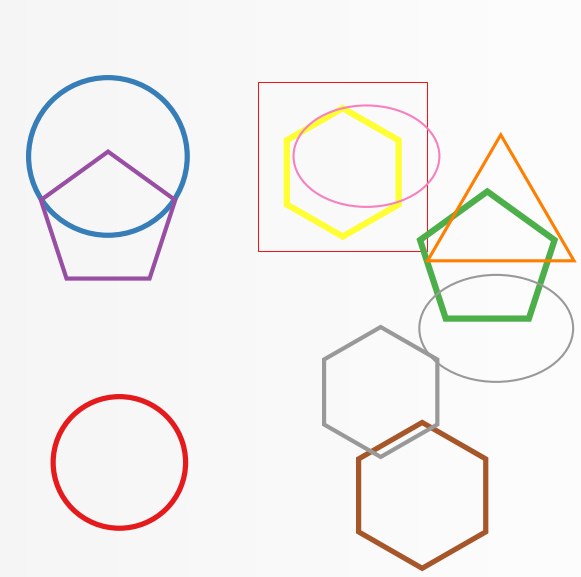[{"shape": "circle", "thickness": 2.5, "radius": 0.57, "center": [0.205, 0.198]}, {"shape": "square", "thickness": 0.5, "radius": 0.73, "center": [0.589, 0.711]}, {"shape": "circle", "thickness": 2.5, "radius": 0.68, "center": [0.186, 0.728]}, {"shape": "pentagon", "thickness": 3, "radius": 0.61, "center": [0.838, 0.546]}, {"shape": "pentagon", "thickness": 2, "radius": 0.61, "center": [0.186, 0.615]}, {"shape": "triangle", "thickness": 1.5, "radius": 0.73, "center": [0.862, 0.62]}, {"shape": "hexagon", "thickness": 3, "radius": 0.56, "center": [0.59, 0.701]}, {"shape": "hexagon", "thickness": 2.5, "radius": 0.63, "center": [0.726, 0.141]}, {"shape": "oval", "thickness": 1, "radius": 0.63, "center": [0.63, 0.729]}, {"shape": "oval", "thickness": 1, "radius": 0.66, "center": [0.854, 0.431]}, {"shape": "hexagon", "thickness": 2, "radius": 0.56, "center": [0.655, 0.32]}]